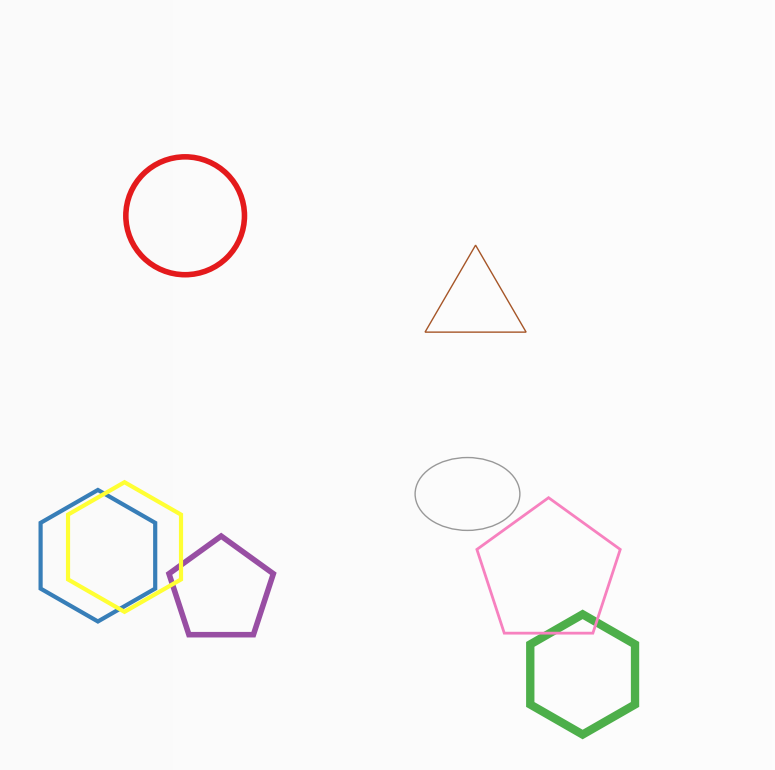[{"shape": "circle", "thickness": 2, "radius": 0.38, "center": [0.239, 0.72]}, {"shape": "hexagon", "thickness": 1.5, "radius": 0.43, "center": [0.126, 0.278]}, {"shape": "hexagon", "thickness": 3, "radius": 0.39, "center": [0.752, 0.124]}, {"shape": "pentagon", "thickness": 2, "radius": 0.35, "center": [0.285, 0.233]}, {"shape": "hexagon", "thickness": 1.5, "radius": 0.42, "center": [0.161, 0.29]}, {"shape": "triangle", "thickness": 0.5, "radius": 0.38, "center": [0.614, 0.606]}, {"shape": "pentagon", "thickness": 1, "radius": 0.49, "center": [0.708, 0.256]}, {"shape": "oval", "thickness": 0.5, "radius": 0.34, "center": [0.603, 0.358]}]